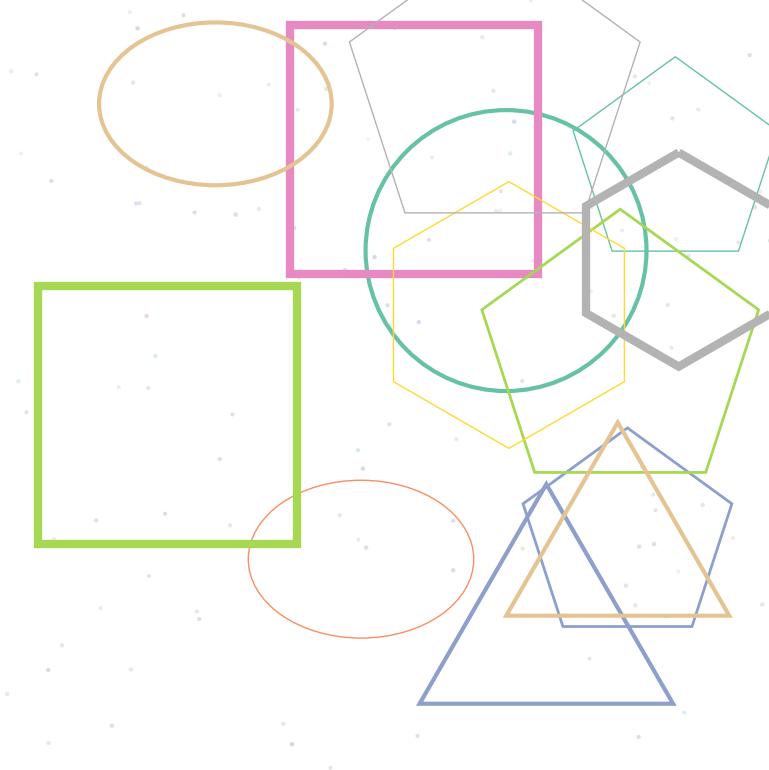[{"shape": "circle", "thickness": 1.5, "radius": 0.91, "center": [0.657, 0.675]}, {"shape": "pentagon", "thickness": 0.5, "radius": 0.7, "center": [0.877, 0.787]}, {"shape": "oval", "thickness": 0.5, "radius": 0.73, "center": [0.469, 0.274]}, {"shape": "pentagon", "thickness": 1, "radius": 0.71, "center": [0.815, 0.302]}, {"shape": "triangle", "thickness": 1.5, "radius": 0.95, "center": [0.71, 0.181]}, {"shape": "square", "thickness": 3, "radius": 0.81, "center": [0.538, 0.806]}, {"shape": "pentagon", "thickness": 1, "radius": 0.94, "center": [0.805, 0.539]}, {"shape": "square", "thickness": 3, "radius": 0.84, "center": [0.217, 0.461]}, {"shape": "hexagon", "thickness": 0.5, "radius": 0.87, "center": [0.661, 0.591]}, {"shape": "triangle", "thickness": 1.5, "radius": 0.84, "center": [0.802, 0.284]}, {"shape": "oval", "thickness": 1.5, "radius": 0.76, "center": [0.28, 0.865]}, {"shape": "hexagon", "thickness": 3, "radius": 0.7, "center": [0.881, 0.663]}, {"shape": "pentagon", "thickness": 0.5, "radius": 0.99, "center": [0.643, 0.884]}]